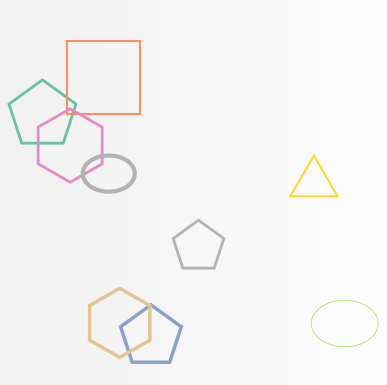[{"shape": "pentagon", "thickness": 2, "radius": 0.45, "center": [0.11, 0.702]}, {"shape": "square", "thickness": 1.5, "radius": 0.47, "center": [0.267, 0.799]}, {"shape": "pentagon", "thickness": 2.5, "radius": 0.41, "center": [0.39, 0.126]}, {"shape": "hexagon", "thickness": 2, "radius": 0.48, "center": [0.181, 0.622]}, {"shape": "oval", "thickness": 0.5, "radius": 0.43, "center": [0.89, 0.16]}, {"shape": "triangle", "thickness": 1.5, "radius": 0.35, "center": [0.81, 0.525]}, {"shape": "hexagon", "thickness": 2.5, "radius": 0.45, "center": [0.309, 0.161]}, {"shape": "pentagon", "thickness": 2, "radius": 0.34, "center": [0.512, 0.359]}, {"shape": "oval", "thickness": 3, "radius": 0.34, "center": [0.281, 0.549]}]